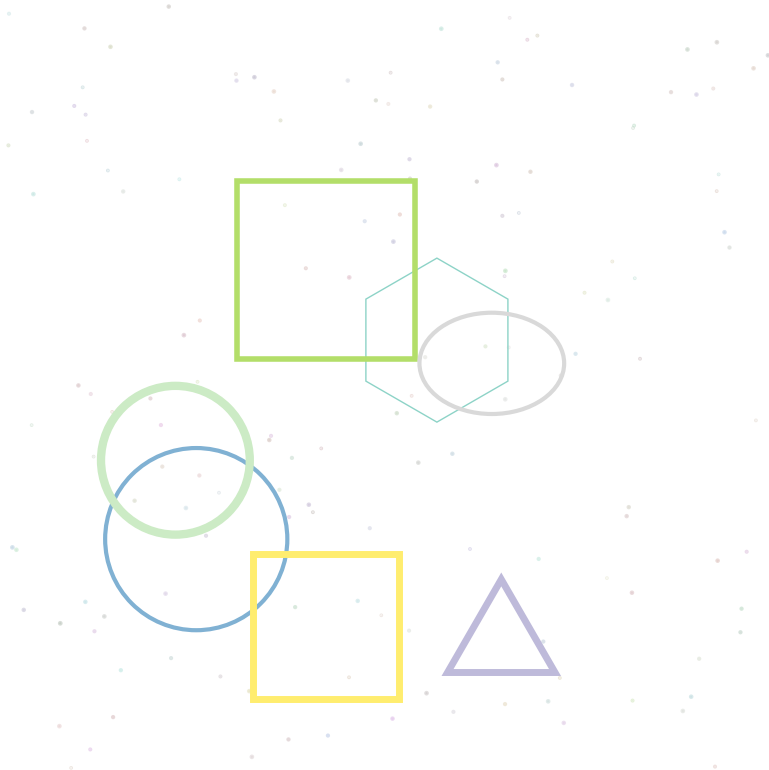[{"shape": "hexagon", "thickness": 0.5, "radius": 0.53, "center": [0.567, 0.558]}, {"shape": "triangle", "thickness": 2.5, "radius": 0.4, "center": [0.651, 0.167]}, {"shape": "circle", "thickness": 1.5, "radius": 0.59, "center": [0.255, 0.3]}, {"shape": "square", "thickness": 2, "radius": 0.58, "center": [0.423, 0.649]}, {"shape": "oval", "thickness": 1.5, "radius": 0.47, "center": [0.639, 0.528]}, {"shape": "circle", "thickness": 3, "radius": 0.48, "center": [0.228, 0.402]}, {"shape": "square", "thickness": 2.5, "radius": 0.47, "center": [0.423, 0.187]}]